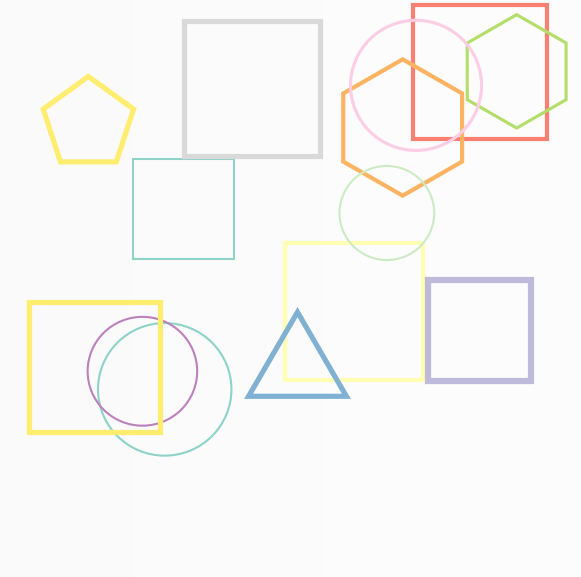[{"shape": "square", "thickness": 1, "radius": 0.43, "center": [0.316, 0.637]}, {"shape": "circle", "thickness": 1, "radius": 0.57, "center": [0.283, 0.325]}, {"shape": "square", "thickness": 2, "radius": 0.59, "center": [0.609, 0.46]}, {"shape": "square", "thickness": 3, "radius": 0.44, "center": [0.825, 0.427]}, {"shape": "square", "thickness": 2, "radius": 0.58, "center": [0.826, 0.874]}, {"shape": "triangle", "thickness": 2.5, "radius": 0.49, "center": [0.512, 0.361]}, {"shape": "hexagon", "thickness": 2, "radius": 0.59, "center": [0.693, 0.778]}, {"shape": "hexagon", "thickness": 1.5, "radius": 0.49, "center": [0.889, 0.876]}, {"shape": "circle", "thickness": 1.5, "radius": 0.56, "center": [0.716, 0.851]}, {"shape": "square", "thickness": 2.5, "radius": 0.58, "center": [0.433, 0.846]}, {"shape": "circle", "thickness": 1, "radius": 0.47, "center": [0.245, 0.356]}, {"shape": "circle", "thickness": 1, "radius": 0.41, "center": [0.666, 0.63]}, {"shape": "square", "thickness": 2.5, "radius": 0.56, "center": [0.163, 0.364]}, {"shape": "pentagon", "thickness": 2.5, "radius": 0.41, "center": [0.152, 0.785]}]